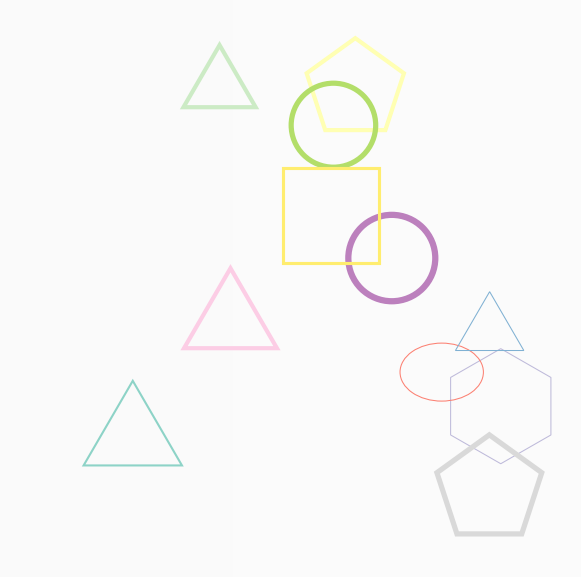[{"shape": "triangle", "thickness": 1, "radius": 0.49, "center": [0.228, 0.242]}, {"shape": "pentagon", "thickness": 2, "radius": 0.44, "center": [0.611, 0.845]}, {"shape": "hexagon", "thickness": 0.5, "radius": 0.5, "center": [0.862, 0.296]}, {"shape": "oval", "thickness": 0.5, "radius": 0.36, "center": [0.76, 0.355]}, {"shape": "triangle", "thickness": 0.5, "radius": 0.34, "center": [0.842, 0.426]}, {"shape": "circle", "thickness": 2.5, "radius": 0.36, "center": [0.574, 0.782]}, {"shape": "triangle", "thickness": 2, "radius": 0.46, "center": [0.397, 0.442]}, {"shape": "pentagon", "thickness": 2.5, "radius": 0.47, "center": [0.842, 0.151]}, {"shape": "circle", "thickness": 3, "radius": 0.37, "center": [0.674, 0.552]}, {"shape": "triangle", "thickness": 2, "radius": 0.36, "center": [0.378, 0.849]}, {"shape": "square", "thickness": 1.5, "radius": 0.41, "center": [0.569, 0.626]}]